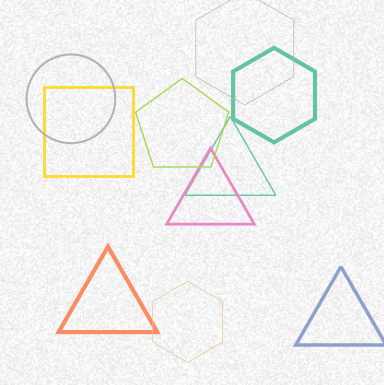[{"shape": "triangle", "thickness": 1, "radius": 0.68, "center": [0.598, 0.561]}, {"shape": "hexagon", "thickness": 3, "radius": 0.61, "center": [0.712, 0.753]}, {"shape": "triangle", "thickness": 3, "radius": 0.74, "center": [0.28, 0.211]}, {"shape": "triangle", "thickness": 2.5, "radius": 0.68, "center": [0.886, 0.172]}, {"shape": "triangle", "thickness": 2, "radius": 0.66, "center": [0.547, 0.484]}, {"shape": "pentagon", "thickness": 1, "radius": 0.64, "center": [0.473, 0.669]}, {"shape": "square", "thickness": 2, "radius": 0.58, "center": [0.229, 0.658]}, {"shape": "hexagon", "thickness": 0.5, "radius": 0.53, "center": [0.487, 0.164]}, {"shape": "circle", "thickness": 1.5, "radius": 0.58, "center": [0.184, 0.743]}, {"shape": "hexagon", "thickness": 0.5, "radius": 0.73, "center": [0.636, 0.874]}]